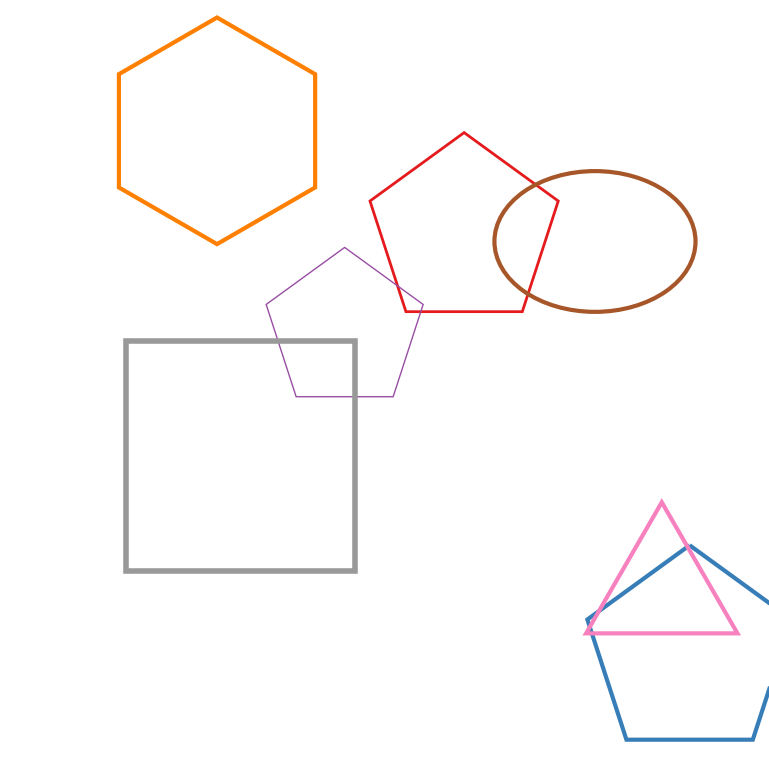[{"shape": "pentagon", "thickness": 1, "radius": 0.64, "center": [0.603, 0.699]}, {"shape": "pentagon", "thickness": 1.5, "radius": 0.7, "center": [0.896, 0.152]}, {"shape": "pentagon", "thickness": 0.5, "radius": 0.54, "center": [0.448, 0.571]}, {"shape": "hexagon", "thickness": 1.5, "radius": 0.74, "center": [0.282, 0.83]}, {"shape": "oval", "thickness": 1.5, "radius": 0.65, "center": [0.773, 0.686]}, {"shape": "triangle", "thickness": 1.5, "radius": 0.57, "center": [0.859, 0.234]}, {"shape": "square", "thickness": 2, "radius": 0.75, "center": [0.312, 0.408]}]